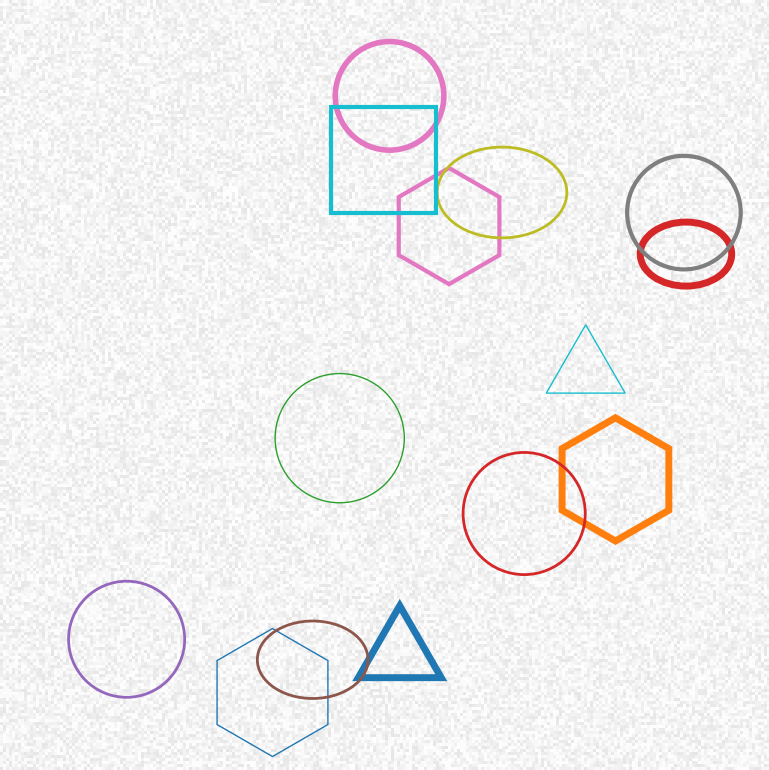[{"shape": "hexagon", "thickness": 0.5, "radius": 0.42, "center": [0.354, 0.101]}, {"shape": "triangle", "thickness": 2.5, "radius": 0.31, "center": [0.519, 0.151]}, {"shape": "hexagon", "thickness": 2.5, "radius": 0.4, "center": [0.799, 0.377]}, {"shape": "circle", "thickness": 0.5, "radius": 0.42, "center": [0.441, 0.431]}, {"shape": "circle", "thickness": 1, "radius": 0.4, "center": [0.681, 0.333]}, {"shape": "oval", "thickness": 2.5, "radius": 0.3, "center": [0.891, 0.67]}, {"shape": "circle", "thickness": 1, "radius": 0.38, "center": [0.164, 0.17]}, {"shape": "oval", "thickness": 1, "radius": 0.36, "center": [0.406, 0.143]}, {"shape": "hexagon", "thickness": 1.5, "radius": 0.38, "center": [0.583, 0.706]}, {"shape": "circle", "thickness": 2, "radius": 0.35, "center": [0.506, 0.876]}, {"shape": "circle", "thickness": 1.5, "radius": 0.37, "center": [0.888, 0.724]}, {"shape": "oval", "thickness": 1, "radius": 0.42, "center": [0.652, 0.75]}, {"shape": "triangle", "thickness": 0.5, "radius": 0.3, "center": [0.761, 0.519]}, {"shape": "square", "thickness": 1.5, "radius": 0.34, "center": [0.498, 0.792]}]